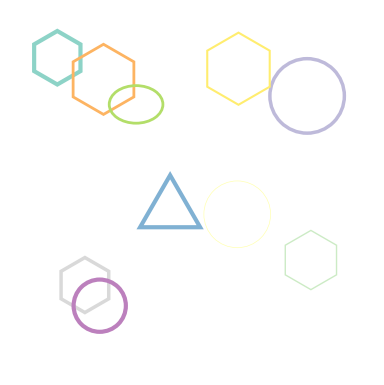[{"shape": "hexagon", "thickness": 3, "radius": 0.35, "center": [0.149, 0.85]}, {"shape": "circle", "thickness": 0.5, "radius": 0.43, "center": [0.616, 0.443]}, {"shape": "circle", "thickness": 2.5, "radius": 0.48, "center": [0.798, 0.751]}, {"shape": "triangle", "thickness": 3, "radius": 0.45, "center": [0.442, 0.455]}, {"shape": "hexagon", "thickness": 2, "radius": 0.46, "center": [0.269, 0.794]}, {"shape": "oval", "thickness": 2, "radius": 0.35, "center": [0.353, 0.729]}, {"shape": "hexagon", "thickness": 2.5, "radius": 0.36, "center": [0.221, 0.26]}, {"shape": "circle", "thickness": 3, "radius": 0.34, "center": [0.259, 0.206]}, {"shape": "hexagon", "thickness": 1, "radius": 0.38, "center": [0.808, 0.325]}, {"shape": "hexagon", "thickness": 1.5, "radius": 0.47, "center": [0.619, 0.822]}]